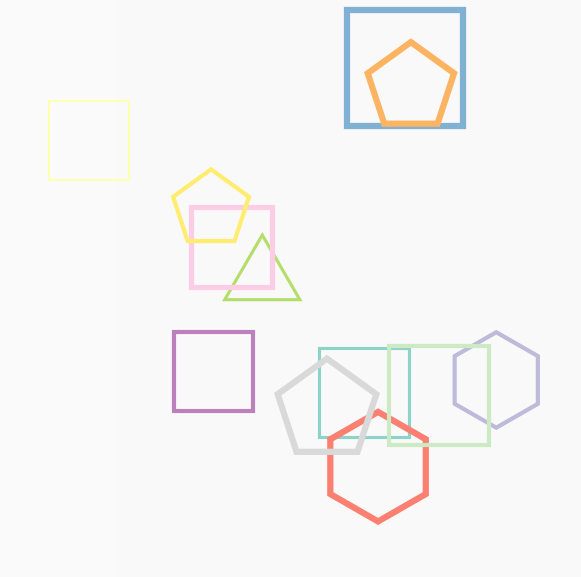[{"shape": "square", "thickness": 1.5, "radius": 0.39, "center": [0.626, 0.319]}, {"shape": "square", "thickness": 1, "radius": 0.34, "center": [0.154, 0.756]}, {"shape": "hexagon", "thickness": 2, "radius": 0.41, "center": [0.854, 0.341]}, {"shape": "hexagon", "thickness": 3, "radius": 0.47, "center": [0.65, 0.191]}, {"shape": "square", "thickness": 3, "radius": 0.5, "center": [0.697, 0.881]}, {"shape": "pentagon", "thickness": 3, "radius": 0.39, "center": [0.707, 0.848]}, {"shape": "triangle", "thickness": 1.5, "radius": 0.37, "center": [0.451, 0.518]}, {"shape": "square", "thickness": 2.5, "radius": 0.35, "center": [0.398, 0.571]}, {"shape": "pentagon", "thickness": 3, "radius": 0.45, "center": [0.563, 0.289]}, {"shape": "square", "thickness": 2, "radius": 0.34, "center": [0.368, 0.356]}, {"shape": "square", "thickness": 2, "radius": 0.43, "center": [0.755, 0.314]}, {"shape": "pentagon", "thickness": 2, "radius": 0.34, "center": [0.363, 0.637]}]